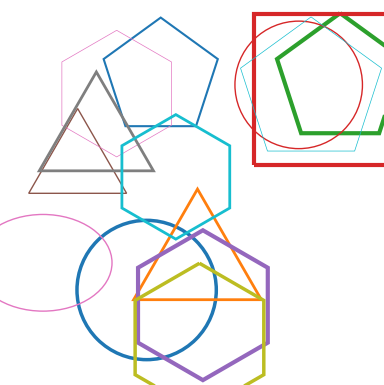[{"shape": "pentagon", "thickness": 1.5, "radius": 0.78, "center": [0.417, 0.798]}, {"shape": "circle", "thickness": 2.5, "radius": 0.9, "center": [0.381, 0.247]}, {"shape": "triangle", "thickness": 2, "radius": 0.96, "center": [0.513, 0.317]}, {"shape": "pentagon", "thickness": 3, "radius": 0.86, "center": [0.883, 0.793]}, {"shape": "square", "thickness": 3, "radius": 0.98, "center": [0.855, 0.767]}, {"shape": "circle", "thickness": 1, "radius": 0.83, "center": [0.776, 0.78]}, {"shape": "hexagon", "thickness": 3, "radius": 0.97, "center": [0.527, 0.207]}, {"shape": "triangle", "thickness": 1, "radius": 0.73, "center": [0.202, 0.571]}, {"shape": "oval", "thickness": 1, "radius": 0.9, "center": [0.112, 0.317]}, {"shape": "hexagon", "thickness": 0.5, "radius": 0.82, "center": [0.303, 0.757]}, {"shape": "triangle", "thickness": 2, "radius": 0.86, "center": [0.25, 0.642]}, {"shape": "hexagon", "thickness": 2.5, "radius": 0.96, "center": [0.518, 0.123]}, {"shape": "pentagon", "thickness": 0.5, "radius": 0.96, "center": [0.808, 0.763]}, {"shape": "hexagon", "thickness": 2, "radius": 0.81, "center": [0.457, 0.541]}]